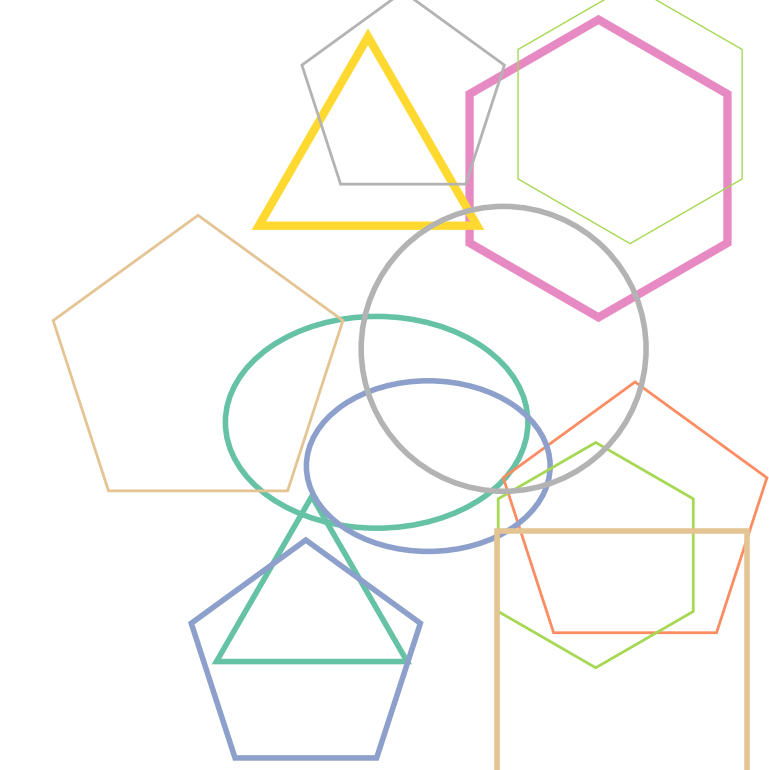[{"shape": "oval", "thickness": 2, "radius": 0.98, "center": [0.489, 0.452]}, {"shape": "triangle", "thickness": 2, "radius": 0.72, "center": [0.405, 0.212]}, {"shape": "pentagon", "thickness": 1, "radius": 0.9, "center": [0.825, 0.324]}, {"shape": "oval", "thickness": 2, "radius": 0.79, "center": [0.556, 0.395]}, {"shape": "pentagon", "thickness": 2, "radius": 0.78, "center": [0.397, 0.142]}, {"shape": "hexagon", "thickness": 3, "radius": 0.97, "center": [0.777, 0.781]}, {"shape": "hexagon", "thickness": 0.5, "radius": 0.84, "center": [0.818, 0.852]}, {"shape": "hexagon", "thickness": 1, "radius": 0.73, "center": [0.774, 0.279]}, {"shape": "triangle", "thickness": 3, "radius": 0.82, "center": [0.478, 0.789]}, {"shape": "square", "thickness": 2, "radius": 0.81, "center": [0.808, 0.148]}, {"shape": "pentagon", "thickness": 1, "radius": 0.99, "center": [0.257, 0.523]}, {"shape": "circle", "thickness": 2, "radius": 0.92, "center": [0.654, 0.547]}, {"shape": "pentagon", "thickness": 1, "radius": 0.69, "center": [0.524, 0.873]}]